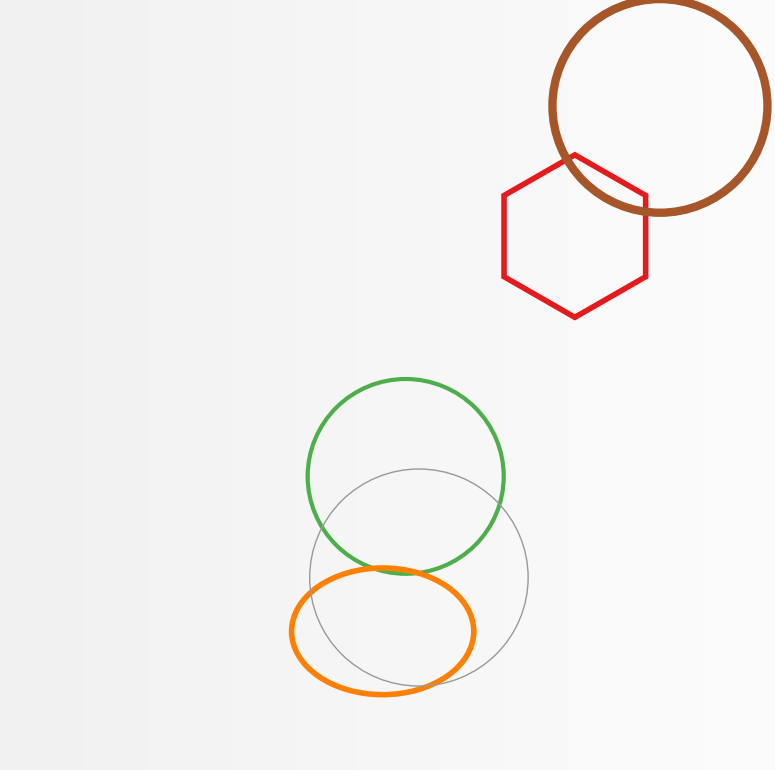[{"shape": "hexagon", "thickness": 2, "radius": 0.53, "center": [0.742, 0.693]}, {"shape": "circle", "thickness": 1.5, "radius": 0.63, "center": [0.523, 0.381]}, {"shape": "oval", "thickness": 2, "radius": 0.59, "center": [0.494, 0.18]}, {"shape": "circle", "thickness": 3, "radius": 0.69, "center": [0.852, 0.862]}, {"shape": "circle", "thickness": 0.5, "radius": 0.7, "center": [0.541, 0.25]}]